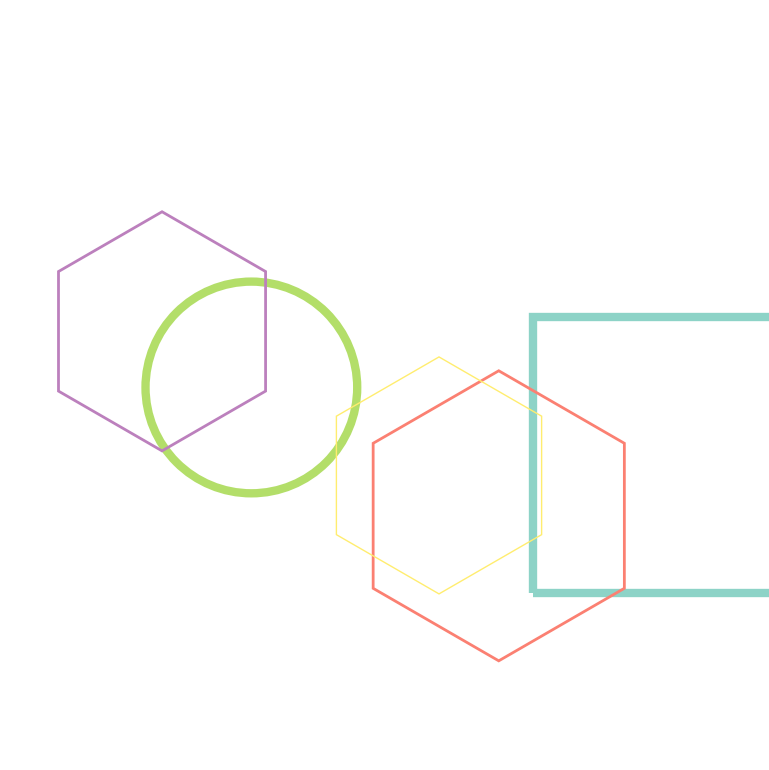[{"shape": "square", "thickness": 3, "radius": 0.9, "center": [0.872, 0.41]}, {"shape": "hexagon", "thickness": 1, "radius": 0.94, "center": [0.648, 0.33]}, {"shape": "circle", "thickness": 3, "radius": 0.69, "center": [0.326, 0.497]}, {"shape": "hexagon", "thickness": 1, "radius": 0.78, "center": [0.21, 0.57]}, {"shape": "hexagon", "thickness": 0.5, "radius": 0.77, "center": [0.57, 0.383]}]